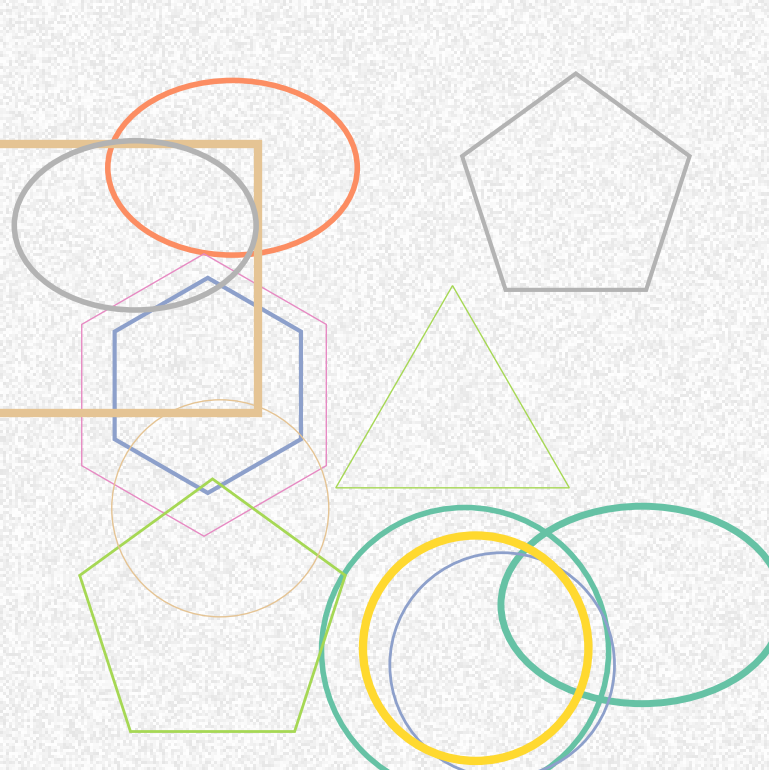[{"shape": "circle", "thickness": 2, "radius": 0.93, "center": [0.604, 0.154]}, {"shape": "oval", "thickness": 2.5, "radius": 0.92, "center": [0.834, 0.214]}, {"shape": "oval", "thickness": 2, "radius": 0.81, "center": [0.302, 0.782]}, {"shape": "circle", "thickness": 1, "radius": 0.73, "center": [0.652, 0.136]}, {"shape": "hexagon", "thickness": 1.5, "radius": 0.7, "center": [0.27, 0.499]}, {"shape": "hexagon", "thickness": 0.5, "radius": 0.92, "center": [0.265, 0.487]}, {"shape": "triangle", "thickness": 0.5, "radius": 0.88, "center": [0.588, 0.454]}, {"shape": "pentagon", "thickness": 1, "radius": 0.91, "center": [0.276, 0.197]}, {"shape": "circle", "thickness": 3, "radius": 0.73, "center": [0.618, 0.158]}, {"shape": "square", "thickness": 3, "radius": 0.87, "center": [0.16, 0.639]}, {"shape": "circle", "thickness": 0.5, "radius": 0.7, "center": [0.286, 0.34]}, {"shape": "oval", "thickness": 2, "radius": 0.79, "center": [0.176, 0.707]}, {"shape": "pentagon", "thickness": 1.5, "radius": 0.78, "center": [0.748, 0.749]}]